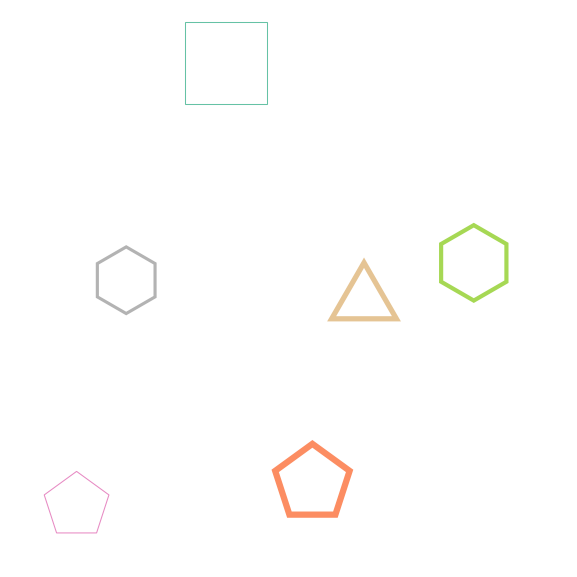[{"shape": "square", "thickness": 0.5, "radius": 0.35, "center": [0.392, 0.89]}, {"shape": "pentagon", "thickness": 3, "radius": 0.34, "center": [0.541, 0.163]}, {"shape": "pentagon", "thickness": 0.5, "radius": 0.29, "center": [0.133, 0.124]}, {"shape": "hexagon", "thickness": 2, "radius": 0.33, "center": [0.82, 0.544]}, {"shape": "triangle", "thickness": 2.5, "radius": 0.32, "center": [0.63, 0.479]}, {"shape": "hexagon", "thickness": 1.5, "radius": 0.29, "center": [0.219, 0.514]}]